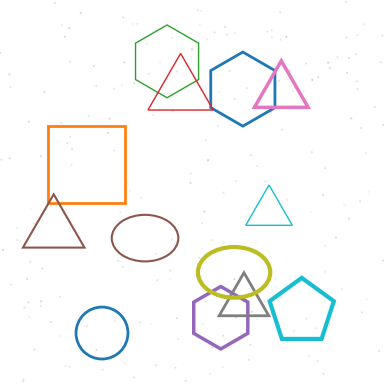[{"shape": "hexagon", "thickness": 2, "radius": 0.48, "center": [0.631, 0.769]}, {"shape": "circle", "thickness": 2, "radius": 0.34, "center": [0.265, 0.135]}, {"shape": "square", "thickness": 2, "radius": 0.5, "center": [0.224, 0.573]}, {"shape": "hexagon", "thickness": 1, "radius": 0.47, "center": [0.434, 0.841]}, {"shape": "triangle", "thickness": 1, "radius": 0.49, "center": [0.469, 0.763]}, {"shape": "hexagon", "thickness": 2.5, "radius": 0.41, "center": [0.573, 0.175]}, {"shape": "triangle", "thickness": 1.5, "radius": 0.46, "center": [0.139, 0.403]}, {"shape": "oval", "thickness": 1.5, "radius": 0.43, "center": [0.377, 0.381]}, {"shape": "triangle", "thickness": 2.5, "radius": 0.4, "center": [0.731, 0.761]}, {"shape": "triangle", "thickness": 2, "radius": 0.37, "center": [0.634, 0.217]}, {"shape": "oval", "thickness": 3, "radius": 0.47, "center": [0.608, 0.293]}, {"shape": "pentagon", "thickness": 3, "radius": 0.44, "center": [0.784, 0.191]}, {"shape": "triangle", "thickness": 1, "radius": 0.35, "center": [0.699, 0.45]}]